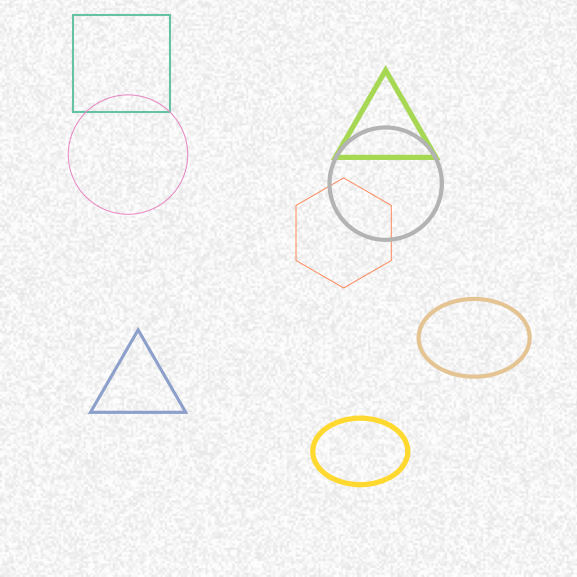[{"shape": "square", "thickness": 1, "radius": 0.42, "center": [0.211, 0.889]}, {"shape": "hexagon", "thickness": 0.5, "radius": 0.48, "center": [0.595, 0.596]}, {"shape": "triangle", "thickness": 1.5, "radius": 0.48, "center": [0.239, 0.333]}, {"shape": "circle", "thickness": 0.5, "radius": 0.52, "center": [0.222, 0.731]}, {"shape": "triangle", "thickness": 2.5, "radius": 0.5, "center": [0.668, 0.777]}, {"shape": "oval", "thickness": 2.5, "radius": 0.41, "center": [0.624, 0.217]}, {"shape": "oval", "thickness": 2, "radius": 0.48, "center": [0.821, 0.414]}, {"shape": "circle", "thickness": 2, "radius": 0.49, "center": [0.668, 0.681]}]